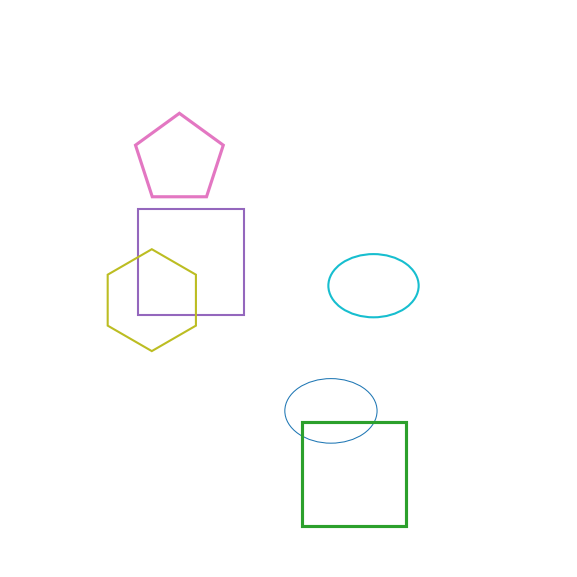[{"shape": "oval", "thickness": 0.5, "radius": 0.4, "center": [0.573, 0.288]}, {"shape": "square", "thickness": 1.5, "radius": 0.45, "center": [0.613, 0.179]}, {"shape": "square", "thickness": 1, "radius": 0.46, "center": [0.33, 0.545]}, {"shape": "pentagon", "thickness": 1.5, "radius": 0.4, "center": [0.311, 0.723]}, {"shape": "hexagon", "thickness": 1, "radius": 0.44, "center": [0.263, 0.479]}, {"shape": "oval", "thickness": 1, "radius": 0.39, "center": [0.647, 0.504]}]